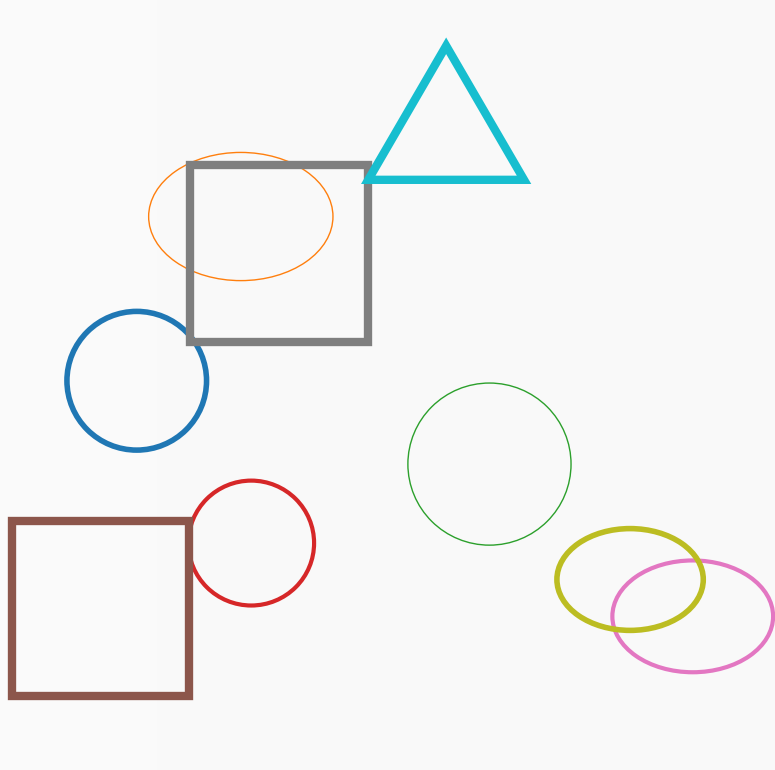[{"shape": "circle", "thickness": 2, "radius": 0.45, "center": [0.176, 0.506]}, {"shape": "oval", "thickness": 0.5, "radius": 0.59, "center": [0.311, 0.719]}, {"shape": "circle", "thickness": 0.5, "radius": 0.53, "center": [0.632, 0.397]}, {"shape": "circle", "thickness": 1.5, "radius": 0.41, "center": [0.324, 0.295]}, {"shape": "square", "thickness": 3, "radius": 0.57, "center": [0.13, 0.21]}, {"shape": "oval", "thickness": 1.5, "radius": 0.52, "center": [0.894, 0.2]}, {"shape": "square", "thickness": 3, "radius": 0.57, "center": [0.359, 0.671]}, {"shape": "oval", "thickness": 2, "radius": 0.47, "center": [0.813, 0.247]}, {"shape": "triangle", "thickness": 3, "radius": 0.58, "center": [0.576, 0.824]}]